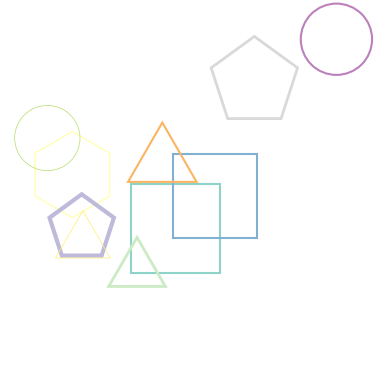[{"shape": "square", "thickness": 1.5, "radius": 0.58, "center": [0.456, 0.407]}, {"shape": "hexagon", "thickness": 1, "radius": 0.56, "center": [0.188, 0.546]}, {"shape": "pentagon", "thickness": 3, "radius": 0.44, "center": [0.212, 0.407]}, {"shape": "square", "thickness": 1.5, "radius": 0.55, "center": [0.559, 0.492]}, {"shape": "triangle", "thickness": 1.5, "radius": 0.51, "center": [0.422, 0.579]}, {"shape": "circle", "thickness": 0.5, "radius": 0.42, "center": [0.123, 0.641]}, {"shape": "pentagon", "thickness": 2, "radius": 0.59, "center": [0.661, 0.787]}, {"shape": "circle", "thickness": 1.5, "radius": 0.46, "center": [0.874, 0.898]}, {"shape": "triangle", "thickness": 2, "radius": 0.42, "center": [0.356, 0.298]}, {"shape": "triangle", "thickness": 0.5, "radius": 0.41, "center": [0.215, 0.371]}]